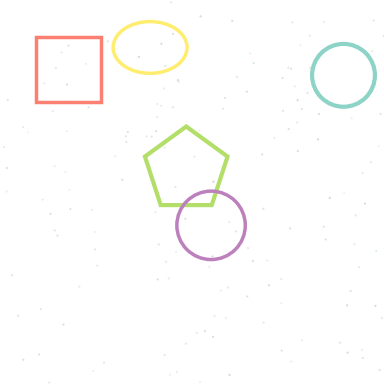[{"shape": "circle", "thickness": 3, "radius": 0.41, "center": [0.892, 0.804]}, {"shape": "square", "thickness": 2.5, "radius": 0.42, "center": [0.178, 0.819]}, {"shape": "pentagon", "thickness": 3, "radius": 0.56, "center": [0.484, 0.559]}, {"shape": "circle", "thickness": 2.5, "radius": 0.44, "center": [0.548, 0.415]}, {"shape": "oval", "thickness": 2.5, "radius": 0.48, "center": [0.39, 0.877]}]